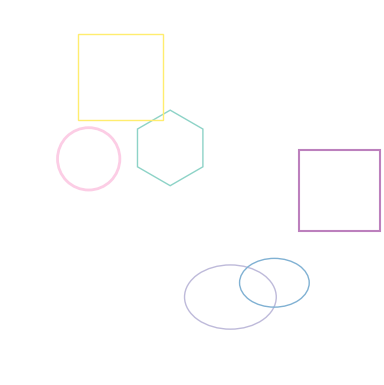[{"shape": "hexagon", "thickness": 1, "radius": 0.49, "center": [0.442, 0.616]}, {"shape": "oval", "thickness": 1, "radius": 0.6, "center": [0.598, 0.228]}, {"shape": "oval", "thickness": 1, "radius": 0.45, "center": [0.713, 0.266]}, {"shape": "circle", "thickness": 2, "radius": 0.4, "center": [0.23, 0.587]}, {"shape": "square", "thickness": 1.5, "radius": 0.53, "center": [0.882, 0.506]}, {"shape": "square", "thickness": 1, "radius": 0.55, "center": [0.312, 0.8]}]